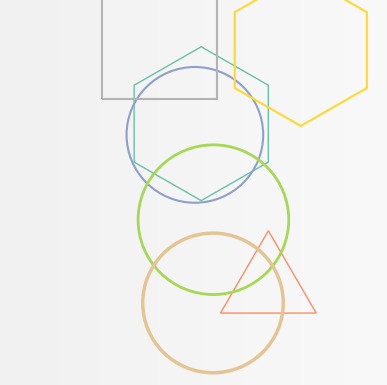[{"shape": "hexagon", "thickness": 1, "radius": 1.0, "center": [0.519, 0.679]}, {"shape": "triangle", "thickness": 1, "radius": 0.71, "center": [0.692, 0.258]}, {"shape": "circle", "thickness": 1.5, "radius": 0.88, "center": [0.503, 0.65]}, {"shape": "circle", "thickness": 2, "radius": 0.97, "center": [0.551, 0.429]}, {"shape": "hexagon", "thickness": 1.5, "radius": 0.98, "center": [0.776, 0.87]}, {"shape": "circle", "thickness": 2.5, "radius": 0.91, "center": [0.55, 0.213]}, {"shape": "square", "thickness": 1.5, "radius": 0.75, "center": [0.412, 0.892]}]